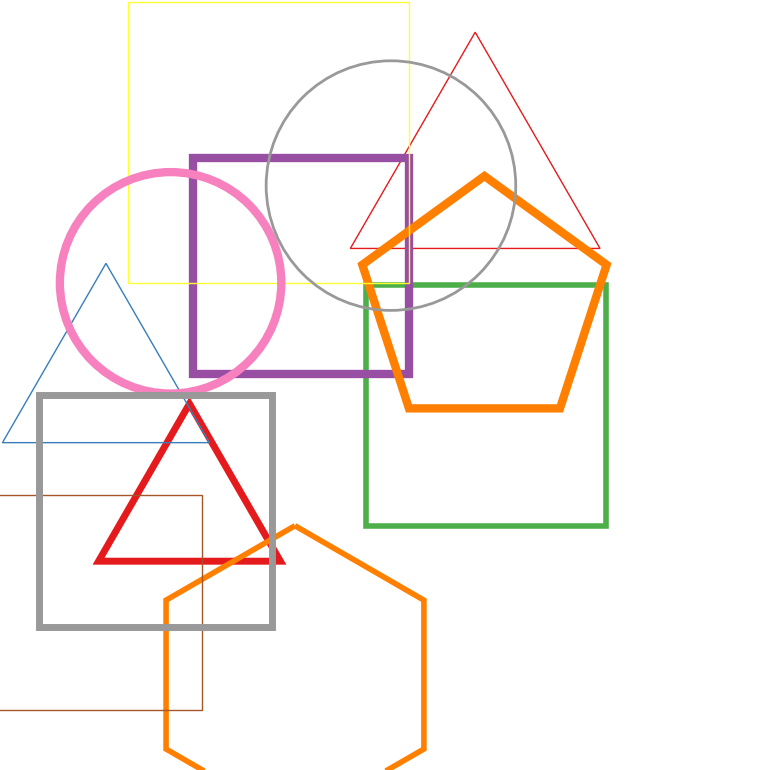[{"shape": "triangle", "thickness": 0.5, "radius": 0.94, "center": [0.617, 0.771]}, {"shape": "triangle", "thickness": 2.5, "radius": 0.68, "center": [0.246, 0.339]}, {"shape": "triangle", "thickness": 0.5, "radius": 0.78, "center": [0.138, 0.503]}, {"shape": "square", "thickness": 2, "radius": 0.78, "center": [0.631, 0.473]}, {"shape": "square", "thickness": 3, "radius": 0.7, "center": [0.391, 0.654]}, {"shape": "hexagon", "thickness": 2, "radius": 0.97, "center": [0.383, 0.124]}, {"shape": "pentagon", "thickness": 3, "radius": 0.83, "center": [0.629, 0.605]}, {"shape": "square", "thickness": 0.5, "radius": 0.91, "center": [0.349, 0.815]}, {"shape": "square", "thickness": 0.5, "radius": 0.7, "center": [0.123, 0.218]}, {"shape": "circle", "thickness": 3, "radius": 0.72, "center": [0.222, 0.633]}, {"shape": "square", "thickness": 2.5, "radius": 0.76, "center": [0.202, 0.336]}, {"shape": "circle", "thickness": 1, "radius": 0.81, "center": [0.508, 0.759]}]